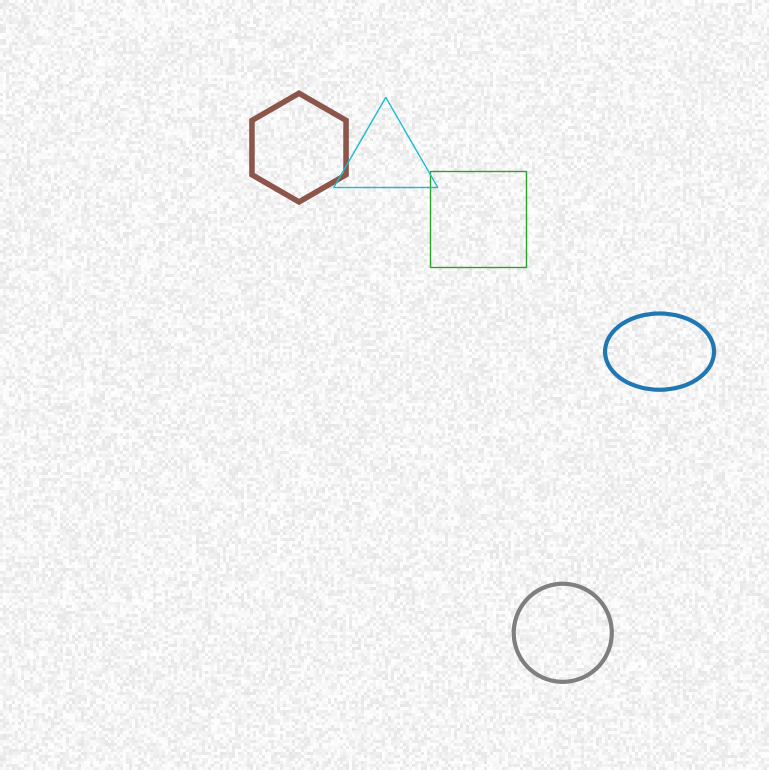[{"shape": "oval", "thickness": 1.5, "radius": 0.35, "center": [0.857, 0.543]}, {"shape": "square", "thickness": 0.5, "radius": 0.31, "center": [0.62, 0.716]}, {"shape": "hexagon", "thickness": 2, "radius": 0.35, "center": [0.388, 0.808]}, {"shape": "circle", "thickness": 1.5, "radius": 0.32, "center": [0.731, 0.178]}, {"shape": "triangle", "thickness": 0.5, "radius": 0.39, "center": [0.501, 0.796]}]